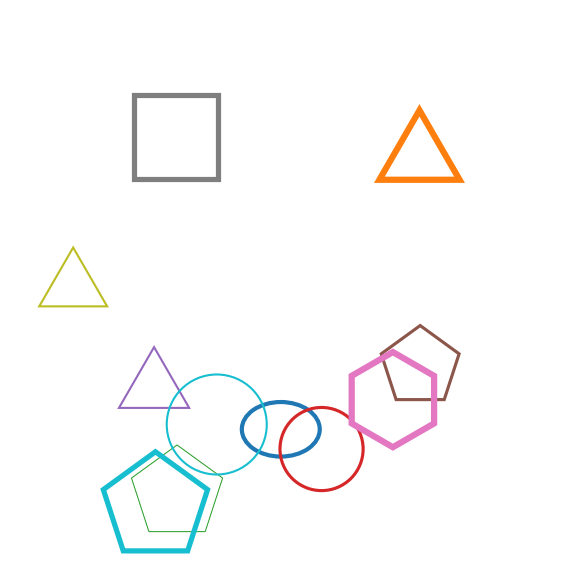[{"shape": "oval", "thickness": 2, "radius": 0.34, "center": [0.486, 0.256]}, {"shape": "triangle", "thickness": 3, "radius": 0.4, "center": [0.726, 0.728]}, {"shape": "pentagon", "thickness": 0.5, "radius": 0.41, "center": [0.307, 0.146]}, {"shape": "circle", "thickness": 1.5, "radius": 0.36, "center": [0.557, 0.222]}, {"shape": "triangle", "thickness": 1, "radius": 0.35, "center": [0.267, 0.328]}, {"shape": "pentagon", "thickness": 1.5, "radius": 0.35, "center": [0.728, 0.365]}, {"shape": "hexagon", "thickness": 3, "radius": 0.41, "center": [0.68, 0.307]}, {"shape": "square", "thickness": 2.5, "radius": 0.36, "center": [0.305, 0.761]}, {"shape": "triangle", "thickness": 1, "radius": 0.34, "center": [0.127, 0.503]}, {"shape": "pentagon", "thickness": 2.5, "radius": 0.47, "center": [0.269, 0.122]}, {"shape": "circle", "thickness": 1, "radius": 0.43, "center": [0.375, 0.264]}]